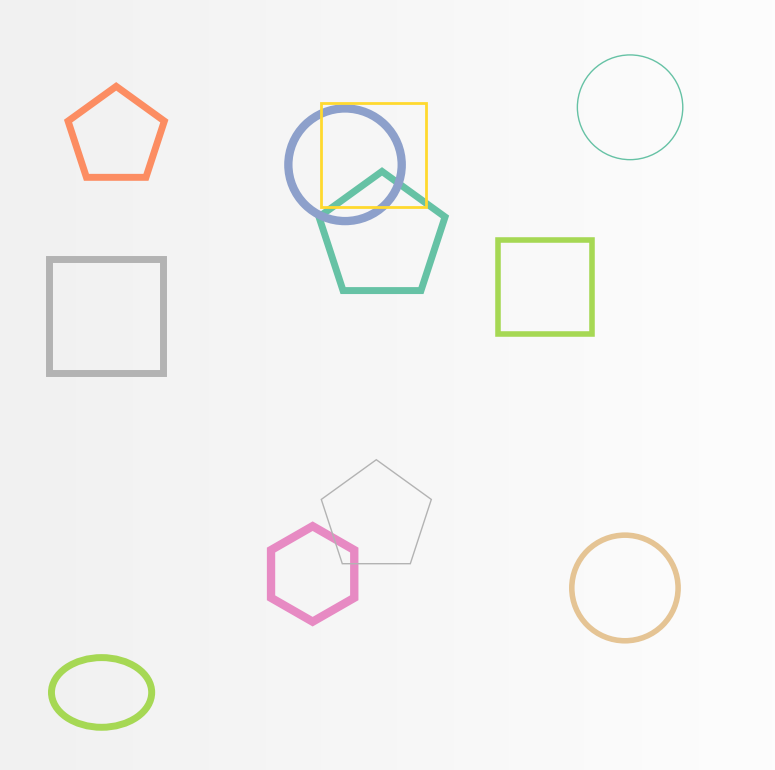[{"shape": "pentagon", "thickness": 2.5, "radius": 0.43, "center": [0.493, 0.692]}, {"shape": "circle", "thickness": 0.5, "radius": 0.34, "center": [0.813, 0.861]}, {"shape": "pentagon", "thickness": 2.5, "radius": 0.33, "center": [0.15, 0.823]}, {"shape": "circle", "thickness": 3, "radius": 0.37, "center": [0.445, 0.786]}, {"shape": "hexagon", "thickness": 3, "radius": 0.31, "center": [0.403, 0.255]}, {"shape": "oval", "thickness": 2.5, "radius": 0.32, "center": [0.131, 0.101]}, {"shape": "square", "thickness": 2, "radius": 0.3, "center": [0.703, 0.627]}, {"shape": "square", "thickness": 1, "radius": 0.34, "center": [0.482, 0.798]}, {"shape": "circle", "thickness": 2, "radius": 0.34, "center": [0.806, 0.236]}, {"shape": "pentagon", "thickness": 0.5, "radius": 0.37, "center": [0.486, 0.328]}, {"shape": "square", "thickness": 2.5, "radius": 0.37, "center": [0.137, 0.59]}]